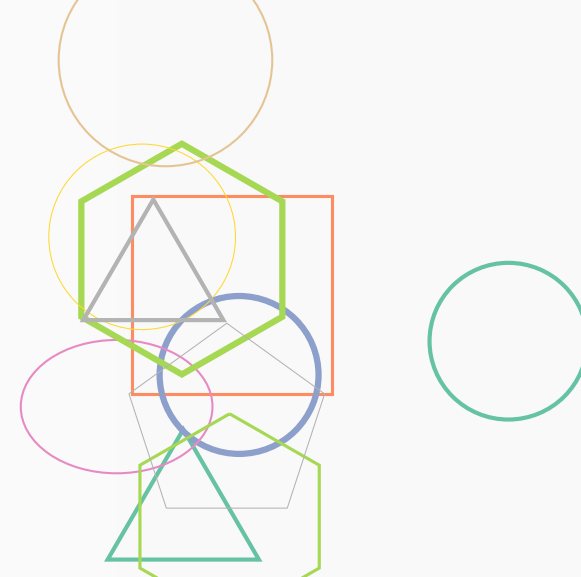[{"shape": "triangle", "thickness": 2, "radius": 0.75, "center": [0.315, 0.105]}, {"shape": "circle", "thickness": 2, "radius": 0.68, "center": [0.875, 0.408]}, {"shape": "square", "thickness": 1.5, "radius": 0.86, "center": [0.399, 0.489]}, {"shape": "circle", "thickness": 3, "radius": 0.68, "center": [0.411, 0.35]}, {"shape": "oval", "thickness": 1, "radius": 0.82, "center": [0.201, 0.295]}, {"shape": "hexagon", "thickness": 1.5, "radius": 0.89, "center": [0.395, 0.105]}, {"shape": "hexagon", "thickness": 3, "radius": 1.0, "center": [0.313, 0.55]}, {"shape": "circle", "thickness": 0.5, "radius": 0.8, "center": [0.245, 0.589]}, {"shape": "circle", "thickness": 1, "radius": 0.92, "center": [0.285, 0.895]}, {"shape": "pentagon", "thickness": 0.5, "radius": 0.88, "center": [0.39, 0.262]}, {"shape": "triangle", "thickness": 2, "radius": 0.7, "center": [0.264, 0.514]}]